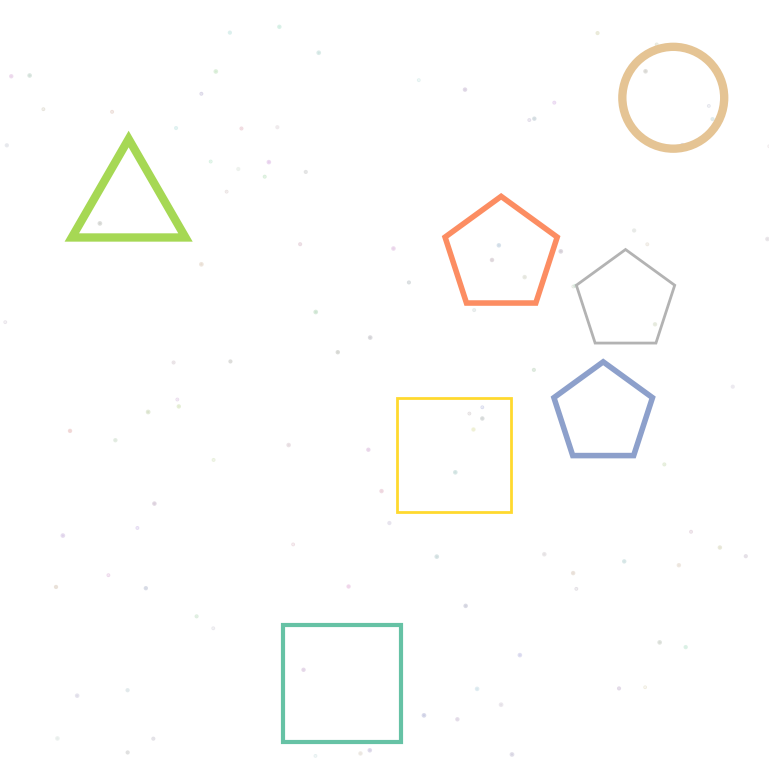[{"shape": "square", "thickness": 1.5, "radius": 0.38, "center": [0.444, 0.113]}, {"shape": "pentagon", "thickness": 2, "radius": 0.38, "center": [0.651, 0.668]}, {"shape": "pentagon", "thickness": 2, "radius": 0.34, "center": [0.783, 0.463]}, {"shape": "triangle", "thickness": 3, "radius": 0.43, "center": [0.167, 0.734]}, {"shape": "square", "thickness": 1, "radius": 0.37, "center": [0.589, 0.409]}, {"shape": "circle", "thickness": 3, "radius": 0.33, "center": [0.874, 0.873]}, {"shape": "pentagon", "thickness": 1, "radius": 0.34, "center": [0.812, 0.609]}]